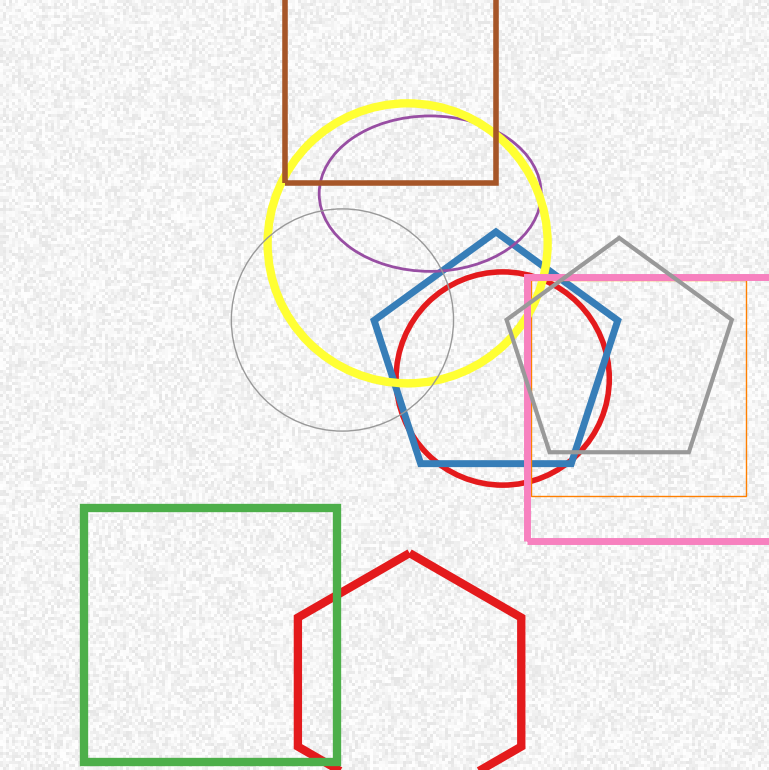[{"shape": "circle", "thickness": 2, "radius": 0.69, "center": [0.653, 0.508]}, {"shape": "hexagon", "thickness": 3, "radius": 0.84, "center": [0.532, 0.114]}, {"shape": "pentagon", "thickness": 2.5, "radius": 0.83, "center": [0.644, 0.532]}, {"shape": "square", "thickness": 3, "radius": 0.82, "center": [0.273, 0.175]}, {"shape": "oval", "thickness": 1, "radius": 0.72, "center": [0.559, 0.749]}, {"shape": "square", "thickness": 0.5, "radius": 0.7, "center": [0.83, 0.496]}, {"shape": "circle", "thickness": 3, "radius": 0.91, "center": [0.529, 0.684]}, {"shape": "square", "thickness": 2, "radius": 0.69, "center": [0.507, 0.899]}, {"shape": "square", "thickness": 2.5, "radius": 0.86, "center": [0.856, 0.469]}, {"shape": "circle", "thickness": 0.5, "radius": 0.72, "center": [0.445, 0.584]}, {"shape": "pentagon", "thickness": 1.5, "radius": 0.77, "center": [0.804, 0.537]}]